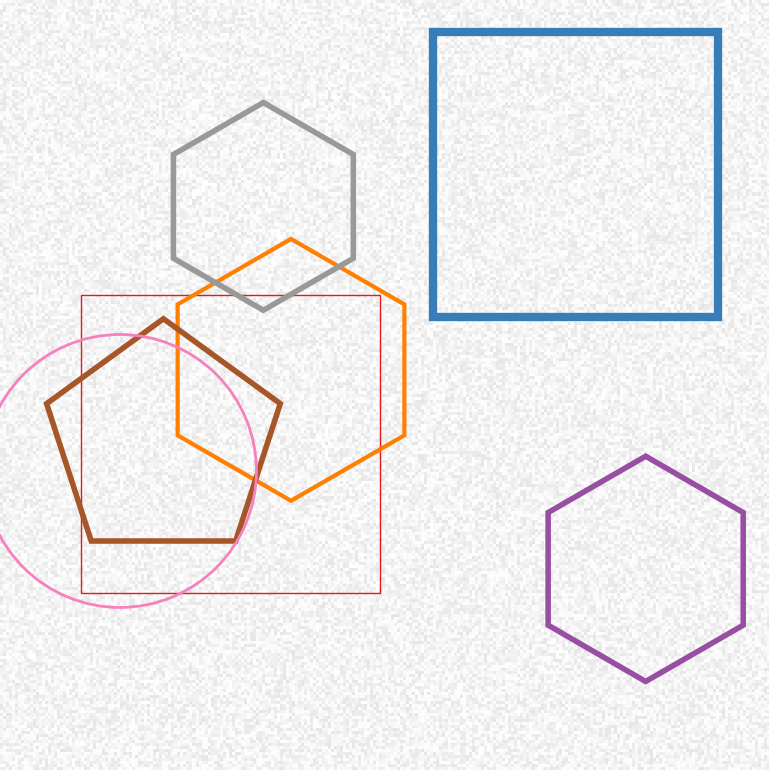[{"shape": "square", "thickness": 0.5, "radius": 0.97, "center": [0.299, 0.423]}, {"shape": "square", "thickness": 3, "radius": 0.93, "center": [0.747, 0.774]}, {"shape": "hexagon", "thickness": 2, "radius": 0.73, "center": [0.839, 0.261]}, {"shape": "hexagon", "thickness": 1.5, "radius": 0.85, "center": [0.378, 0.52]}, {"shape": "pentagon", "thickness": 2, "radius": 0.8, "center": [0.212, 0.426]}, {"shape": "circle", "thickness": 1, "radius": 0.89, "center": [0.156, 0.388]}, {"shape": "hexagon", "thickness": 2, "radius": 0.67, "center": [0.342, 0.732]}]